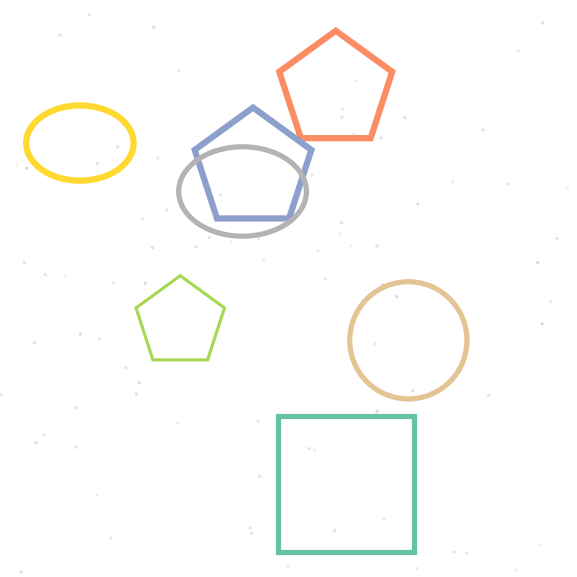[{"shape": "square", "thickness": 2.5, "radius": 0.59, "center": [0.599, 0.162]}, {"shape": "pentagon", "thickness": 3, "radius": 0.51, "center": [0.581, 0.843]}, {"shape": "pentagon", "thickness": 3, "radius": 0.53, "center": [0.438, 0.707]}, {"shape": "pentagon", "thickness": 1.5, "radius": 0.4, "center": [0.312, 0.441]}, {"shape": "oval", "thickness": 3, "radius": 0.47, "center": [0.138, 0.751]}, {"shape": "circle", "thickness": 2.5, "radius": 0.51, "center": [0.707, 0.41]}, {"shape": "oval", "thickness": 2.5, "radius": 0.55, "center": [0.42, 0.668]}]